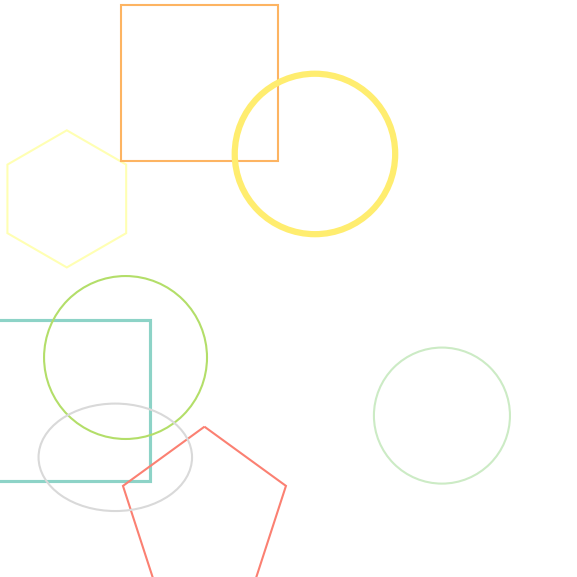[{"shape": "square", "thickness": 1.5, "radius": 0.7, "center": [0.12, 0.306]}, {"shape": "hexagon", "thickness": 1, "radius": 0.59, "center": [0.116, 0.655]}, {"shape": "pentagon", "thickness": 1, "radius": 0.74, "center": [0.354, 0.112]}, {"shape": "square", "thickness": 1, "radius": 0.68, "center": [0.345, 0.856]}, {"shape": "circle", "thickness": 1, "radius": 0.71, "center": [0.217, 0.38]}, {"shape": "oval", "thickness": 1, "radius": 0.66, "center": [0.2, 0.207]}, {"shape": "circle", "thickness": 1, "radius": 0.59, "center": [0.765, 0.279]}, {"shape": "circle", "thickness": 3, "radius": 0.69, "center": [0.545, 0.733]}]